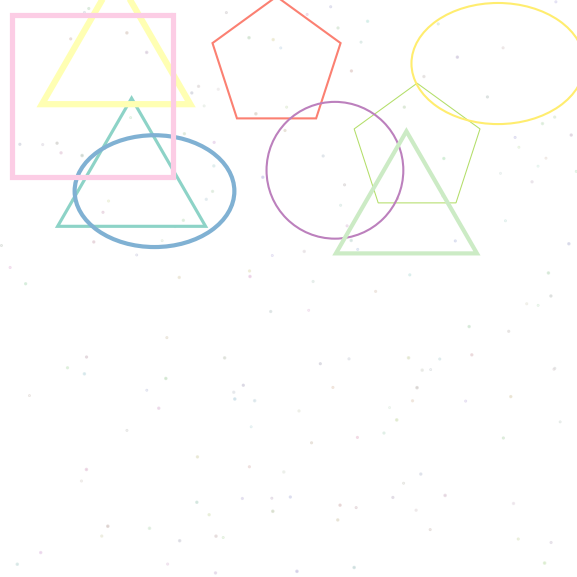[{"shape": "triangle", "thickness": 1.5, "radius": 0.74, "center": [0.228, 0.681]}, {"shape": "triangle", "thickness": 3, "radius": 0.74, "center": [0.201, 0.893]}, {"shape": "pentagon", "thickness": 1, "radius": 0.58, "center": [0.479, 0.888]}, {"shape": "oval", "thickness": 2, "radius": 0.69, "center": [0.268, 0.668]}, {"shape": "pentagon", "thickness": 0.5, "radius": 0.57, "center": [0.722, 0.74]}, {"shape": "square", "thickness": 2.5, "radius": 0.7, "center": [0.16, 0.832]}, {"shape": "circle", "thickness": 1, "radius": 0.59, "center": [0.58, 0.704]}, {"shape": "triangle", "thickness": 2, "radius": 0.7, "center": [0.704, 0.631]}, {"shape": "oval", "thickness": 1, "radius": 0.75, "center": [0.862, 0.889]}]